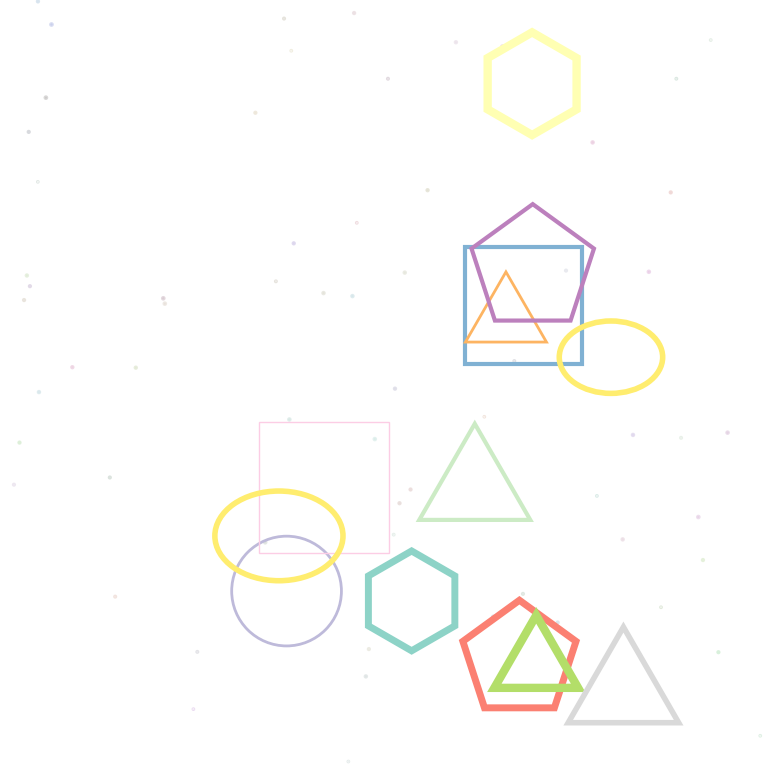[{"shape": "hexagon", "thickness": 2.5, "radius": 0.32, "center": [0.535, 0.22]}, {"shape": "hexagon", "thickness": 3, "radius": 0.33, "center": [0.691, 0.891]}, {"shape": "circle", "thickness": 1, "radius": 0.36, "center": [0.372, 0.232]}, {"shape": "pentagon", "thickness": 2.5, "radius": 0.39, "center": [0.675, 0.143]}, {"shape": "square", "thickness": 1.5, "radius": 0.38, "center": [0.679, 0.603]}, {"shape": "triangle", "thickness": 1, "radius": 0.3, "center": [0.657, 0.586]}, {"shape": "triangle", "thickness": 3, "radius": 0.31, "center": [0.696, 0.138]}, {"shape": "square", "thickness": 0.5, "radius": 0.42, "center": [0.421, 0.367]}, {"shape": "triangle", "thickness": 2, "radius": 0.41, "center": [0.81, 0.103]}, {"shape": "pentagon", "thickness": 1.5, "radius": 0.42, "center": [0.692, 0.651]}, {"shape": "triangle", "thickness": 1.5, "radius": 0.42, "center": [0.617, 0.366]}, {"shape": "oval", "thickness": 2, "radius": 0.34, "center": [0.793, 0.536]}, {"shape": "oval", "thickness": 2, "radius": 0.42, "center": [0.362, 0.304]}]